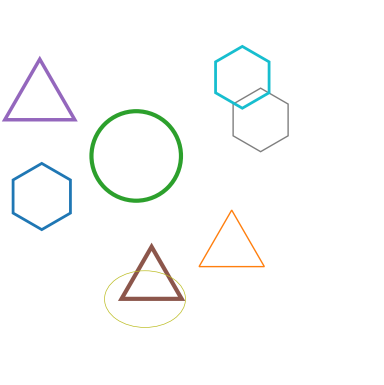[{"shape": "hexagon", "thickness": 2, "radius": 0.43, "center": [0.108, 0.49]}, {"shape": "triangle", "thickness": 1, "radius": 0.49, "center": [0.602, 0.356]}, {"shape": "circle", "thickness": 3, "radius": 0.58, "center": [0.354, 0.595]}, {"shape": "triangle", "thickness": 2.5, "radius": 0.52, "center": [0.103, 0.741]}, {"shape": "triangle", "thickness": 3, "radius": 0.45, "center": [0.394, 0.269]}, {"shape": "hexagon", "thickness": 1, "radius": 0.41, "center": [0.677, 0.689]}, {"shape": "oval", "thickness": 0.5, "radius": 0.53, "center": [0.377, 0.223]}, {"shape": "hexagon", "thickness": 2, "radius": 0.4, "center": [0.629, 0.799]}]